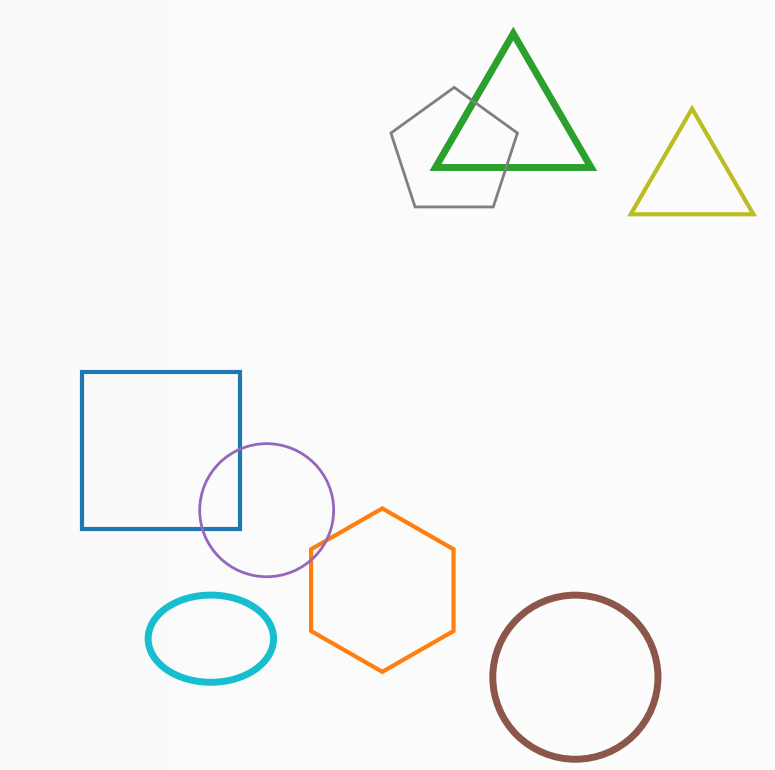[{"shape": "square", "thickness": 1.5, "radius": 0.51, "center": [0.207, 0.415]}, {"shape": "hexagon", "thickness": 1.5, "radius": 0.53, "center": [0.493, 0.234]}, {"shape": "triangle", "thickness": 2.5, "radius": 0.58, "center": [0.662, 0.84]}, {"shape": "circle", "thickness": 1, "radius": 0.43, "center": [0.344, 0.337]}, {"shape": "circle", "thickness": 2.5, "radius": 0.53, "center": [0.742, 0.121]}, {"shape": "pentagon", "thickness": 1, "radius": 0.43, "center": [0.586, 0.801]}, {"shape": "triangle", "thickness": 1.5, "radius": 0.46, "center": [0.893, 0.767]}, {"shape": "oval", "thickness": 2.5, "radius": 0.4, "center": [0.272, 0.171]}]